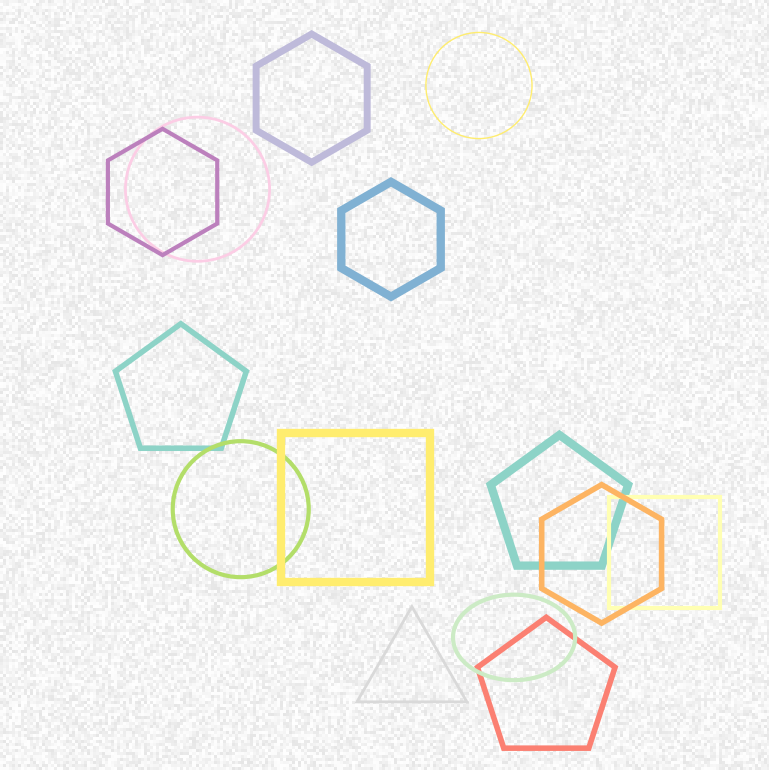[{"shape": "pentagon", "thickness": 3, "radius": 0.47, "center": [0.727, 0.341]}, {"shape": "pentagon", "thickness": 2, "radius": 0.45, "center": [0.235, 0.49]}, {"shape": "square", "thickness": 1.5, "radius": 0.36, "center": [0.863, 0.282]}, {"shape": "hexagon", "thickness": 2.5, "radius": 0.42, "center": [0.405, 0.873]}, {"shape": "pentagon", "thickness": 2, "radius": 0.47, "center": [0.709, 0.104]}, {"shape": "hexagon", "thickness": 3, "radius": 0.37, "center": [0.508, 0.689]}, {"shape": "hexagon", "thickness": 2, "radius": 0.45, "center": [0.781, 0.281]}, {"shape": "circle", "thickness": 1.5, "radius": 0.44, "center": [0.313, 0.339]}, {"shape": "circle", "thickness": 1, "radius": 0.47, "center": [0.257, 0.754]}, {"shape": "triangle", "thickness": 1, "radius": 0.41, "center": [0.535, 0.13]}, {"shape": "hexagon", "thickness": 1.5, "radius": 0.41, "center": [0.211, 0.751]}, {"shape": "oval", "thickness": 1.5, "radius": 0.4, "center": [0.668, 0.172]}, {"shape": "circle", "thickness": 0.5, "radius": 0.34, "center": [0.622, 0.889]}, {"shape": "square", "thickness": 3, "radius": 0.48, "center": [0.462, 0.341]}]